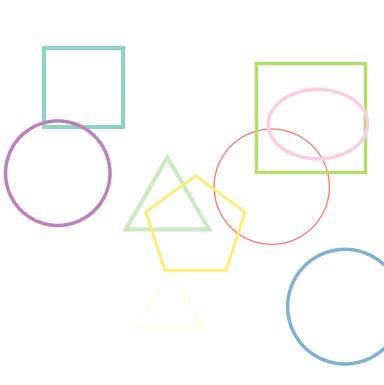[{"shape": "square", "thickness": 3, "radius": 0.51, "center": [0.216, 0.773]}, {"shape": "triangle", "thickness": 0.5, "radius": 0.5, "center": [0.44, 0.198]}, {"shape": "circle", "thickness": 1, "radius": 0.75, "center": [0.706, 0.515]}, {"shape": "circle", "thickness": 2.5, "radius": 0.74, "center": [0.896, 0.204]}, {"shape": "square", "thickness": 2.5, "radius": 0.71, "center": [0.806, 0.696]}, {"shape": "oval", "thickness": 2.5, "radius": 0.64, "center": [0.826, 0.678]}, {"shape": "circle", "thickness": 2.5, "radius": 0.68, "center": [0.15, 0.55]}, {"shape": "triangle", "thickness": 3, "radius": 0.62, "center": [0.435, 0.466]}, {"shape": "pentagon", "thickness": 2, "radius": 0.68, "center": [0.508, 0.408]}]